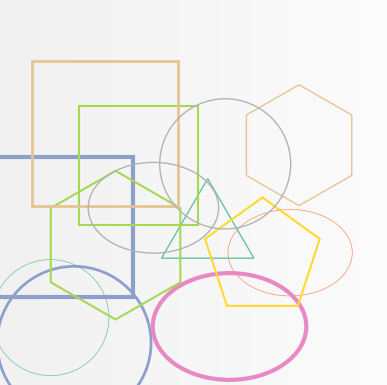[{"shape": "circle", "thickness": 0.5, "radius": 0.75, "center": [0.13, 0.175]}, {"shape": "triangle", "thickness": 1, "radius": 0.69, "center": [0.536, 0.398]}, {"shape": "oval", "thickness": 0.5, "radius": 0.8, "center": [0.749, 0.344]}, {"shape": "square", "thickness": 3, "radius": 0.91, "center": [0.16, 0.41]}, {"shape": "circle", "thickness": 2, "radius": 0.99, "center": [0.191, 0.11]}, {"shape": "oval", "thickness": 3, "radius": 0.99, "center": [0.592, 0.152]}, {"shape": "square", "thickness": 1.5, "radius": 0.77, "center": [0.358, 0.57]}, {"shape": "hexagon", "thickness": 1.5, "radius": 0.96, "center": [0.298, 0.363]}, {"shape": "pentagon", "thickness": 1.5, "radius": 0.78, "center": [0.677, 0.331]}, {"shape": "hexagon", "thickness": 1, "radius": 0.78, "center": [0.772, 0.623]}, {"shape": "square", "thickness": 2, "radius": 0.94, "center": [0.271, 0.654]}, {"shape": "circle", "thickness": 1, "radius": 0.85, "center": [0.581, 0.574]}, {"shape": "oval", "thickness": 1, "radius": 0.84, "center": [0.396, 0.46]}]